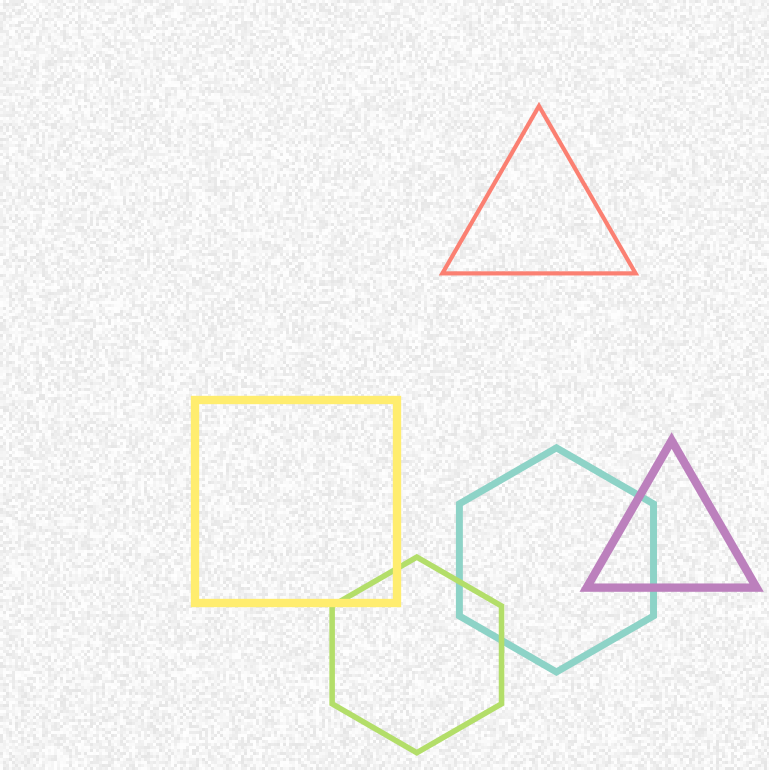[{"shape": "hexagon", "thickness": 2.5, "radius": 0.73, "center": [0.723, 0.273]}, {"shape": "triangle", "thickness": 1.5, "radius": 0.72, "center": [0.7, 0.717]}, {"shape": "hexagon", "thickness": 2, "radius": 0.64, "center": [0.541, 0.149]}, {"shape": "triangle", "thickness": 3, "radius": 0.64, "center": [0.872, 0.301]}, {"shape": "square", "thickness": 3, "radius": 0.66, "center": [0.385, 0.348]}]